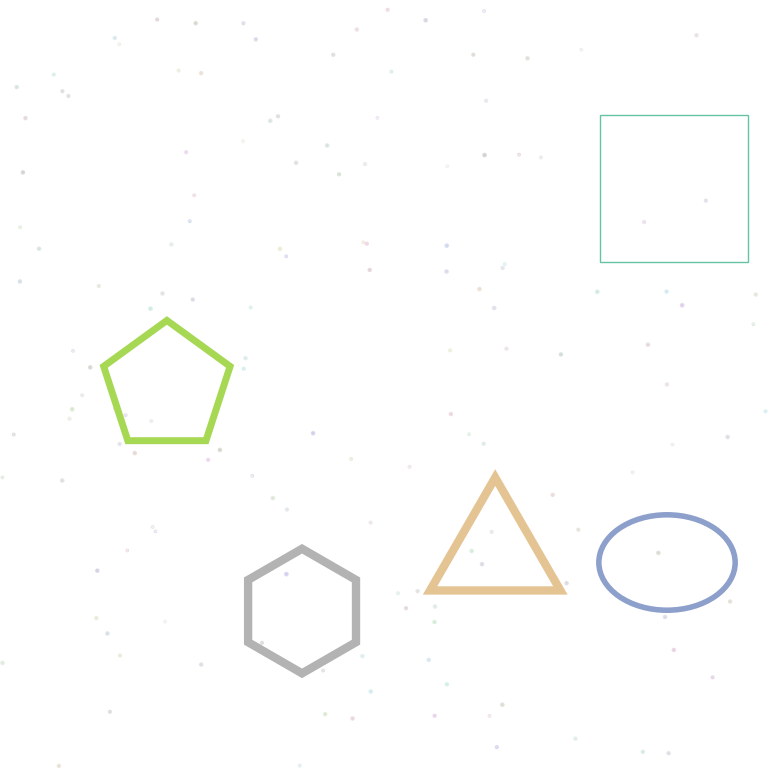[{"shape": "square", "thickness": 0.5, "radius": 0.48, "center": [0.875, 0.755]}, {"shape": "oval", "thickness": 2, "radius": 0.44, "center": [0.866, 0.269]}, {"shape": "pentagon", "thickness": 2.5, "radius": 0.43, "center": [0.217, 0.498]}, {"shape": "triangle", "thickness": 3, "radius": 0.49, "center": [0.643, 0.282]}, {"shape": "hexagon", "thickness": 3, "radius": 0.4, "center": [0.392, 0.206]}]